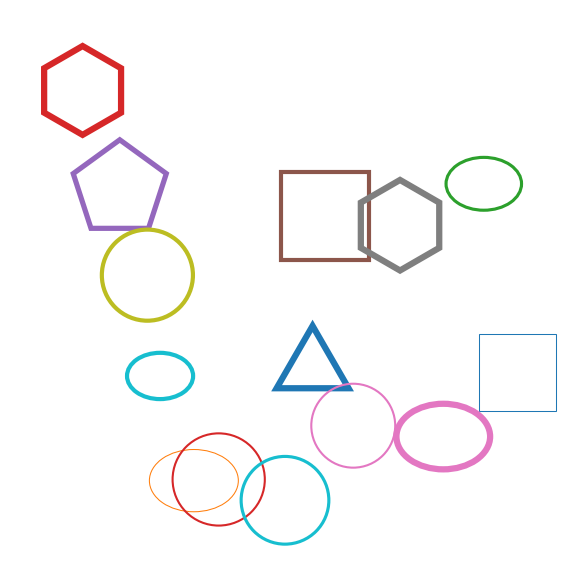[{"shape": "square", "thickness": 0.5, "radius": 0.33, "center": [0.896, 0.354]}, {"shape": "triangle", "thickness": 3, "radius": 0.36, "center": [0.541, 0.363]}, {"shape": "oval", "thickness": 0.5, "radius": 0.39, "center": [0.336, 0.167]}, {"shape": "oval", "thickness": 1.5, "radius": 0.33, "center": [0.838, 0.681]}, {"shape": "hexagon", "thickness": 3, "radius": 0.38, "center": [0.143, 0.843]}, {"shape": "circle", "thickness": 1, "radius": 0.4, "center": [0.379, 0.169]}, {"shape": "pentagon", "thickness": 2.5, "radius": 0.42, "center": [0.207, 0.672]}, {"shape": "square", "thickness": 2, "radius": 0.38, "center": [0.563, 0.625]}, {"shape": "oval", "thickness": 3, "radius": 0.41, "center": [0.768, 0.243]}, {"shape": "circle", "thickness": 1, "radius": 0.36, "center": [0.612, 0.262]}, {"shape": "hexagon", "thickness": 3, "radius": 0.39, "center": [0.693, 0.609]}, {"shape": "circle", "thickness": 2, "radius": 0.39, "center": [0.255, 0.523]}, {"shape": "oval", "thickness": 2, "radius": 0.29, "center": [0.277, 0.348]}, {"shape": "circle", "thickness": 1.5, "radius": 0.38, "center": [0.493, 0.133]}]